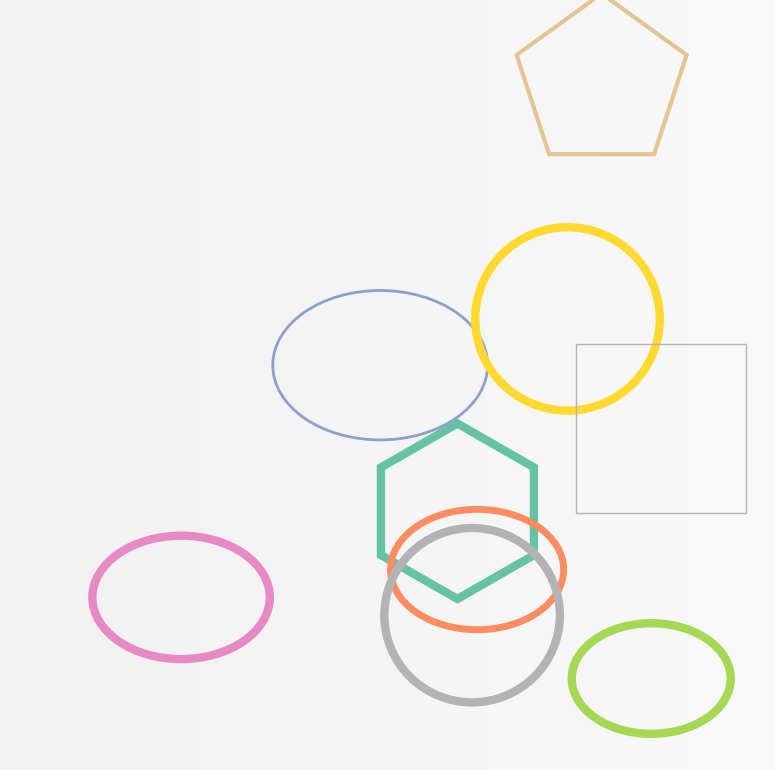[{"shape": "hexagon", "thickness": 3, "radius": 0.57, "center": [0.59, 0.336]}, {"shape": "oval", "thickness": 2.5, "radius": 0.56, "center": [0.616, 0.26]}, {"shape": "oval", "thickness": 1, "radius": 0.69, "center": [0.491, 0.526]}, {"shape": "oval", "thickness": 3, "radius": 0.57, "center": [0.234, 0.224]}, {"shape": "oval", "thickness": 3, "radius": 0.51, "center": [0.84, 0.119]}, {"shape": "circle", "thickness": 3, "radius": 0.6, "center": [0.732, 0.586]}, {"shape": "pentagon", "thickness": 1.5, "radius": 0.58, "center": [0.776, 0.893]}, {"shape": "circle", "thickness": 3, "radius": 0.57, "center": [0.609, 0.201]}, {"shape": "square", "thickness": 0.5, "radius": 0.55, "center": [0.853, 0.443]}]